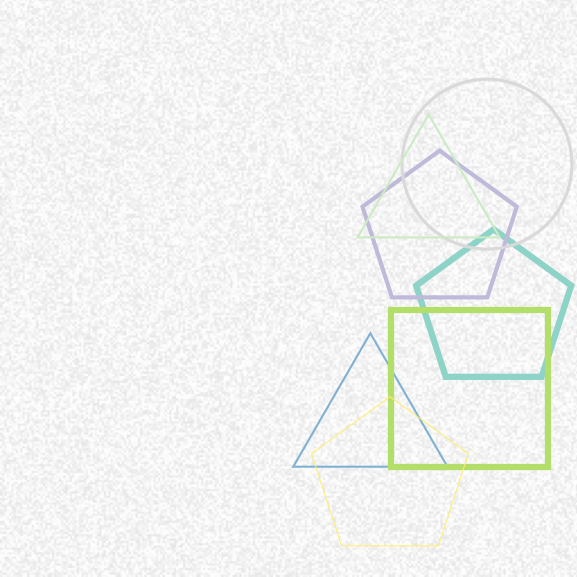[{"shape": "pentagon", "thickness": 3, "radius": 0.71, "center": [0.855, 0.461]}, {"shape": "pentagon", "thickness": 2, "radius": 0.7, "center": [0.761, 0.598]}, {"shape": "triangle", "thickness": 1, "radius": 0.77, "center": [0.641, 0.268]}, {"shape": "square", "thickness": 3, "radius": 0.68, "center": [0.813, 0.326]}, {"shape": "circle", "thickness": 1.5, "radius": 0.74, "center": [0.843, 0.715]}, {"shape": "triangle", "thickness": 1, "radius": 0.71, "center": [0.742, 0.659]}, {"shape": "pentagon", "thickness": 0.5, "radius": 0.71, "center": [0.675, 0.169]}]